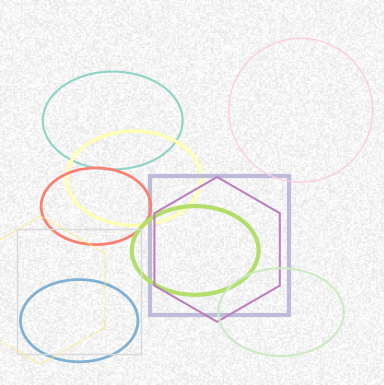[{"shape": "oval", "thickness": 1.5, "radius": 0.91, "center": [0.293, 0.687]}, {"shape": "oval", "thickness": 2.5, "radius": 0.88, "center": [0.348, 0.537]}, {"shape": "square", "thickness": 3, "radius": 0.9, "center": [0.57, 0.362]}, {"shape": "oval", "thickness": 2, "radius": 0.71, "center": [0.249, 0.464]}, {"shape": "oval", "thickness": 2, "radius": 0.76, "center": [0.206, 0.167]}, {"shape": "oval", "thickness": 3, "radius": 0.82, "center": [0.507, 0.35]}, {"shape": "circle", "thickness": 1, "radius": 0.93, "center": [0.781, 0.714]}, {"shape": "square", "thickness": 1, "radius": 0.81, "center": [0.206, 0.243]}, {"shape": "hexagon", "thickness": 1.5, "radius": 0.94, "center": [0.564, 0.352]}, {"shape": "oval", "thickness": 1.5, "radius": 0.81, "center": [0.73, 0.189]}, {"shape": "hexagon", "thickness": 0.5, "radius": 0.96, "center": [0.106, 0.246]}]